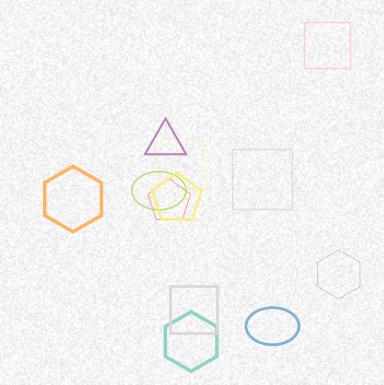[{"shape": "hexagon", "thickness": 2.5, "radius": 0.39, "center": [0.496, 0.113]}, {"shape": "square", "thickness": 0.5, "radius": 0.31, "center": [0.468, 0.567]}, {"shape": "hexagon", "thickness": 0.5, "radius": 0.32, "center": [0.88, 0.287]}, {"shape": "pentagon", "thickness": 0.5, "radius": 0.29, "center": [0.44, 0.478]}, {"shape": "oval", "thickness": 2, "radius": 0.34, "center": [0.708, 0.153]}, {"shape": "hexagon", "thickness": 2.5, "radius": 0.42, "center": [0.19, 0.483]}, {"shape": "oval", "thickness": 1, "radius": 0.35, "center": [0.413, 0.505]}, {"shape": "square", "thickness": 1, "radius": 0.3, "center": [0.849, 0.883]}, {"shape": "square", "thickness": 2, "radius": 0.31, "center": [0.502, 0.195]}, {"shape": "triangle", "thickness": 1.5, "radius": 0.31, "center": [0.43, 0.63]}, {"shape": "square", "thickness": 1, "radius": 0.39, "center": [0.682, 0.534]}, {"shape": "pentagon", "thickness": 1.5, "radius": 0.34, "center": [0.459, 0.484]}]